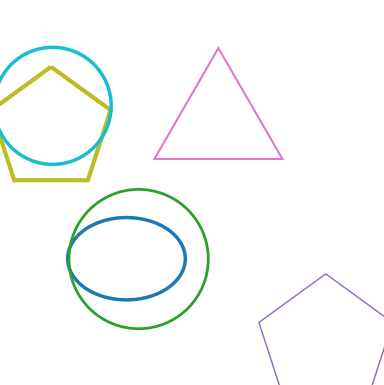[{"shape": "oval", "thickness": 2.5, "radius": 0.76, "center": [0.329, 0.328]}, {"shape": "circle", "thickness": 2, "radius": 0.9, "center": [0.36, 0.327]}, {"shape": "pentagon", "thickness": 1, "radius": 0.91, "center": [0.846, 0.106]}, {"shape": "triangle", "thickness": 1.5, "radius": 0.96, "center": [0.567, 0.683]}, {"shape": "pentagon", "thickness": 3, "radius": 0.81, "center": [0.133, 0.664]}, {"shape": "circle", "thickness": 2.5, "radius": 0.76, "center": [0.137, 0.725]}]